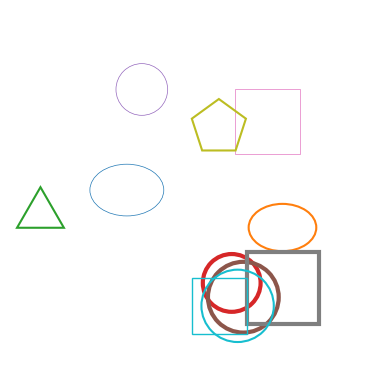[{"shape": "oval", "thickness": 0.5, "radius": 0.48, "center": [0.329, 0.506]}, {"shape": "oval", "thickness": 1.5, "radius": 0.44, "center": [0.734, 0.409]}, {"shape": "triangle", "thickness": 1.5, "radius": 0.35, "center": [0.105, 0.444]}, {"shape": "circle", "thickness": 3, "radius": 0.38, "center": [0.602, 0.265]}, {"shape": "circle", "thickness": 0.5, "radius": 0.34, "center": [0.368, 0.768]}, {"shape": "circle", "thickness": 3, "radius": 0.46, "center": [0.632, 0.228]}, {"shape": "square", "thickness": 0.5, "radius": 0.42, "center": [0.695, 0.685]}, {"shape": "square", "thickness": 3, "radius": 0.47, "center": [0.735, 0.251]}, {"shape": "pentagon", "thickness": 1.5, "radius": 0.37, "center": [0.568, 0.669]}, {"shape": "square", "thickness": 1, "radius": 0.36, "center": [0.57, 0.206]}, {"shape": "circle", "thickness": 1.5, "radius": 0.47, "center": [0.617, 0.206]}]